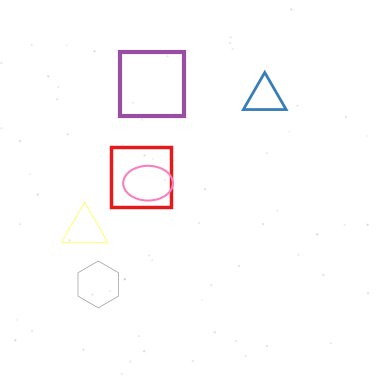[{"shape": "square", "thickness": 2.5, "radius": 0.39, "center": [0.367, 0.54]}, {"shape": "triangle", "thickness": 2, "radius": 0.32, "center": [0.688, 0.748]}, {"shape": "square", "thickness": 3, "radius": 0.41, "center": [0.394, 0.782]}, {"shape": "triangle", "thickness": 0.5, "radius": 0.35, "center": [0.22, 0.405]}, {"shape": "oval", "thickness": 1.5, "radius": 0.32, "center": [0.384, 0.524]}, {"shape": "hexagon", "thickness": 0.5, "radius": 0.3, "center": [0.255, 0.261]}]